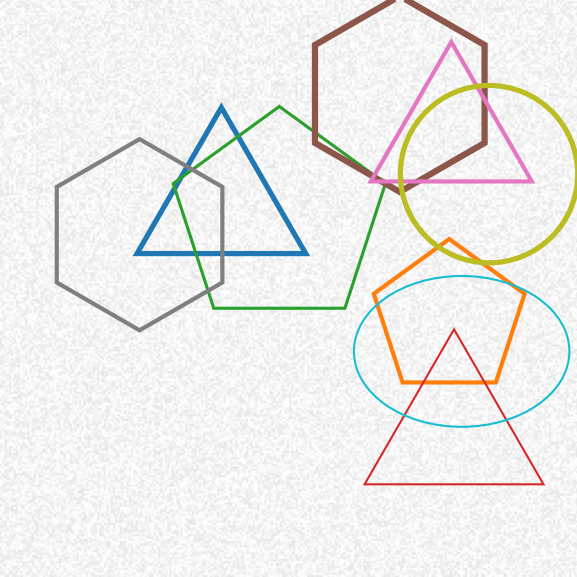[{"shape": "triangle", "thickness": 2.5, "radius": 0.84, "center": [0.383, 0.644]}, {"shape": "pentagon", "thickness": 2, "radius": 0.69, "center": [0.778, 0.448]}, {"shape": "pentagon", "thickness": 1.5, "radius": 0.97, "center": [0.484, 0.622]}, {"shape": "triangle", "thickness": 1, "radius": 0.89, "center": [0.786, 0.25]}, {"shape": "hexagon", "thickness": 3, "radius": 0.85, "center": [0.692, 0.836]}, {"shape": "triangle", "thickness": 2, "radius": 0.81, "center": [0.781, 0.765]}, {"shape": "hexagon", "thickness": 2, "radius": 0.83, "center": [0.242, 0.593]}, {"shape": "circle", "thickness": 2.5, "radius": 0.77, "center": [0.847, 0.698]}, {"shape": "oval", "thickness": 1, "radius": 0.93, "center": [0.799, 0.391]}]